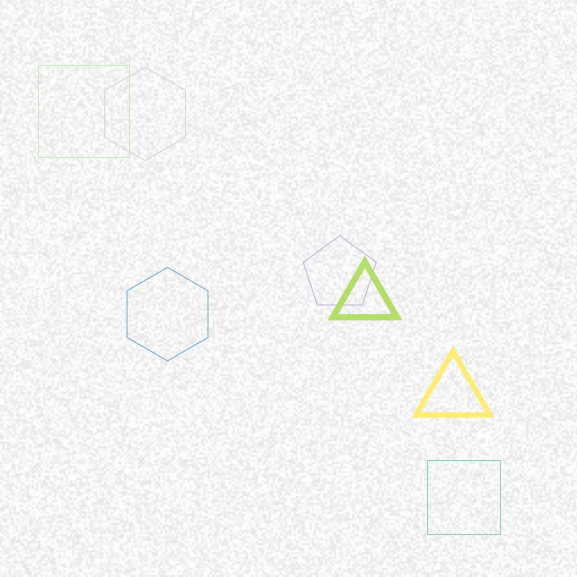[{"shape": "square", "thickness": 0.5, "radius": 0.32, "center": [0.802, 0.138]}, {"shape": "pentagon", "thickness": 0.5, "radius": 0.33, "center": [0.588, 0.525]}, {"shape": "hexagon", "thickness": 0.5, "radius": 0.4, "center": [0.29, 0.455]}, {"shape": "triangle", "thickness": 3, "radius": 0.32, "center": [0.632, 0.482]}, {"shape": "hexagon", "thickness": 0.5, "radius": 0.4, "center": [0.251, 0.802]}, {"shape": "square", "thickness": 0.5, "radius": 0.39, "center": [0.145, 0.807]}, {"shape": "triangle", "thickness": 2.5, "radius": 0.37, "center": [0.784, 0.317]}]